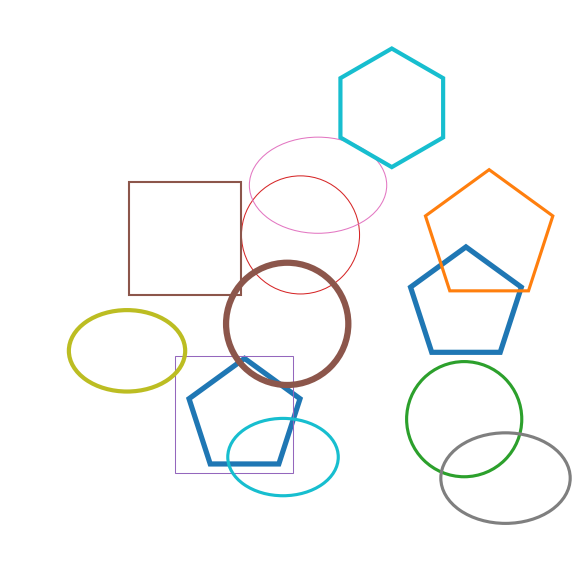[{"shape": "pentagon", "thickness": 2.5, "radius": 0.51, "center": [0.423, 0.277]}, {"shape": "pentagon", "thickness": 2.5, "radius": 0.5, "center": [0.807, 0.471]}, {"shape": "pentagon", "thickness": 1.5, "radius": 0.58, "center": [0.847, 0.589]}, {"shape": "circle", "thickness": 1.5, "radius": 0.5, "center": [0.804, 0.273]}, {"shape": "circle", "thickness": 0.5, "radius": 0.51, "center": [0.52, 0.592]}, {"shape": "square", "thickness": 0.5, "radius": 0.51, "center": [0.406, 0.281]}, {"shape": "circle", "thickness": 3, "radius": 0.53, "center": [0.497, 0.438]}, {"shape": "square", "thickness": 1, "radius": 0.49, "center": [0.32, 0.586]}, {"shape": "oval", "thickness": 0.5, "radius": 0.59, "center": [0.551, 0.678]}, {"shape": "oval", "thickness": 1.5, "radius": 0.56, "center": [0.875, 0.171]}, {"shape": "oval", "thickness": 2, "radius": 0.5, "center": [0.22, 0.392]}, {"shape": "hexagon", "thickness": 2, "radius": 0.51, "center": [0.678, 0.812]}, {"shape": "oval", "thickness": 1.5, "radius": 0.48, "center": [0.49, 0.208]}]